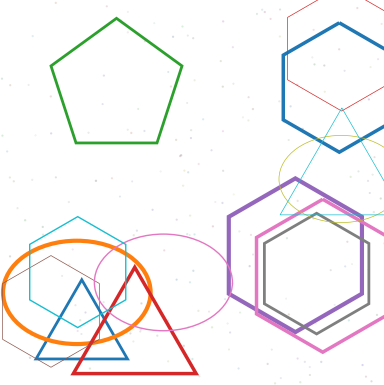[{"shape": "hexagon", "thickness": 2.5, "radius": 0.84, "center": [0.881, 0.773]}, {"shape": "triangle", "thickness": 2, "radius": 0.69, "center": [0.212, 0.136]}, {"shape": "oval", "thickness": 3, "radius": 0.96, "center": [0.2, 0.241]}, {"shape": "pentagon", "thickness": 2, "radius": 0.89, "center": [0.303, 0.773]}, {"shape": "hexagon", "thickness": 0.5, "radius": 0.81, "center": [0.887, 0.874]}, {"shape": "triangle", "thickness": 2.5, "radius": 0.92, "center": [0.35, 0.122]}, {"shape": "hexagon", "thickness": 3, "radius": 1.0, "center": [0.767, 0.337]}, {"shape": "hexagon", "thickness": 0.5, "radius": 0.73, "center": [0.132, 0.191]}, {"shape": "oval", "thickness": 1, "radius": 0.9, "center": [0.424, 0.266]}, {"shape": "hexagon", "thickness": 2.5, "radius": 0.99, "center": [0.838, 0.284]}, {"shape": "hexagon", "thickness": 2, "radius": 0.78, "center": [0.822, 0.289]}, {"shape": "oval", "thickness": 0.5, "radius": 0.81, "center": [0.886, 0.535]}, {"shape": "hexagon", "thickness": 1, "radius": 0.72, "center": [0.202, 0.293]}, {"shape": "triangle", "thickness": 0.5, "radius": 0.93, "center": [0.888, 0.535]}]